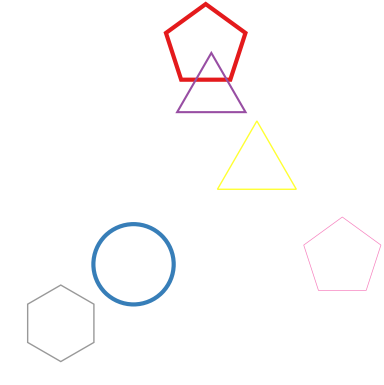[{"shape": "pentagon", "thickness": 3, "radius": 0.54, "center": [0.534, 0.881]}, {"shape": "circle", "thickness": 3, "radius": 0.52, "center": [0.347, 0.314]}, {"shape": "triangle", "thickness": 1.5, "radius": 0.51, "center": [0.549, 0.76]}, {"shape": "triangle", "thickness": 1, "radius": 0.59, "center": [0.667, 0.568]}, {"shape": "pentagon", "thickness": 0.5, "radius": 0.53, "center": [0.889, 0.331]}, {"shape": "hexagon", "thickness": 1, "radius": 0.5, "center": [0.158, 0.16]}]